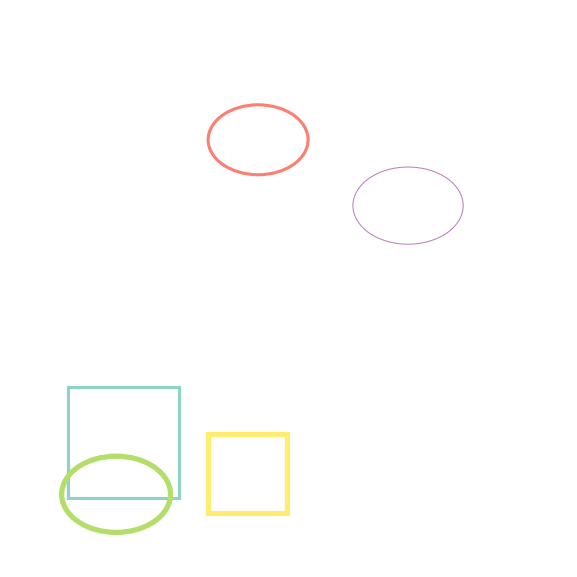[{"shape": "square", "thickness": 1.5, "radius": 0.48, "center": [0.214, 0.233]}, {"shape": "oval", "thickness": 1.5, "radius": 0.43, "center": [0.447, 0.757]}, {"shape": "oval", "thickness": 2.5, "radius": 0.47, "center": [0.201, 0.143]}, {"shape": "oval", "thickness": 0.5, "radius": 0.48, "center": [0.707, 0.643]}, {"shape": "square", "thickness": 2.5, "radius": 0.34, "center": [0.428, 0.179]}]